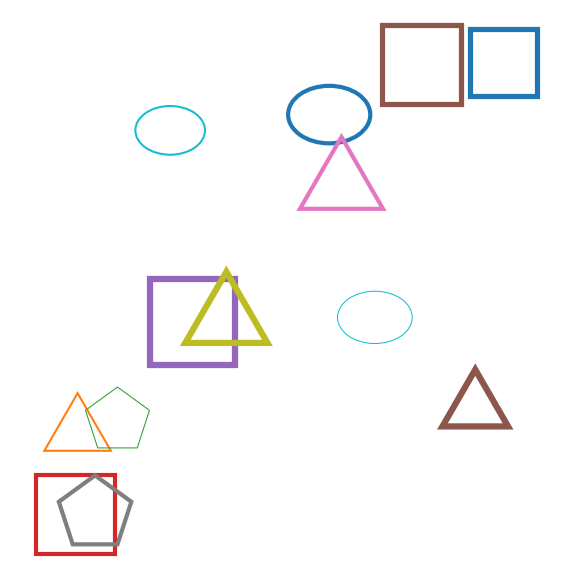[{"shape": "oval", "thickness": 2, "radius": 0.36, "center": [0.57, 0.801]}, {"shape": "square", "thickness": 2.5, "radius": 0.29, "center": [0.871, 0.891]}, {"shape": "triangle", "thickness": 1, "radius": 0.33, "center": [0.134, 0.252]}, {"shape": "pentagon", "thickness": 0.5, "radius": 0.29, "center": [0.203, 0.271]}, {"shape": "square", "thickness": 2, "radius": 0.34, "center": [0.131, 0.108]}, {"shape": "square", "thickness": 3, "radius": 0.37, "center": [0.333, 0.441]}, {"shape": "square", "thickness": 2.5, "radius": 0.34, "center": [0.73, 0.888]}, {"shape": "triangle", "thickness": 3, "radius": 0.33, "center": [0.823, 0.294]}, {"shape": "triangle", "thickness": 2, "radius": 0.41, "center": [0.591, 0.679]}, {"shape": "pentagon", "thickness": 2, "radius": 0.33, "center": [0.165, 0.11]}, {"shape": "triangle", "thickness": 3, "radius": 0.41, "center": [0.392, 0.446]}, {"shape": "oval", "thickness": 0.5, "radius": 0.32, "center": [0.649, 0.45]}, {"shape": "oval", "thickness": 1, "radius": 0.3, "center": [0.295, 0.773]}]